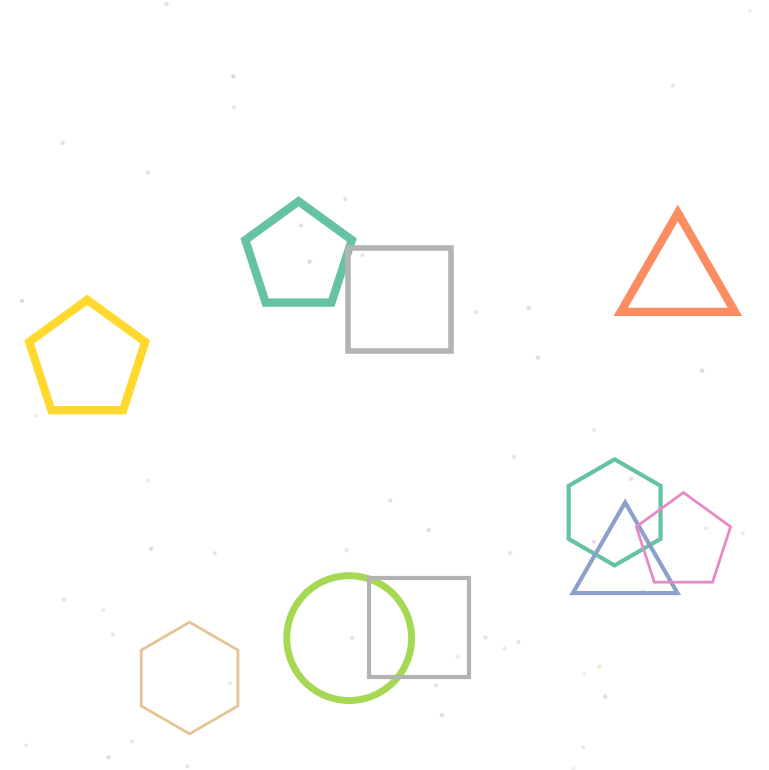[{"shape": "pentagon", "thickness": 3, "radius": 0.36, "center": [0.388, 0.666]}, {"shape": "hexagon", "thickness": 1.5, "radius": 0.34, "center": [0.798, 0.335]}, {"shape": "triangle", "thickness": 3, "radius": 0.43, "center": [0.88, 0.638]}, {"shape": "triangle", "thickness": 1.5, "radius": 0.39, "center": [0.812, 0.269]}, {"shape": "pentagon", "thickness": 1, "radius": 0.32, "center": [0.888, 0.296]}, {"shape": "circle", "thickness": 2.5, "radius": 0.41, "center": [0.453, 0.171]}, {"shape": "pentagon", "thickness": 3, "radius": 0.4, "center": [0.113, 0.531]}, {"shape": "hexagon", "thickness": 1, "radius": 0.36, "center": [0.246, 0.119]}, {"shape": "square", "thickness": 2, "radius": 0.33, "center": [0.518, 0.611]}, {"shape": "square", "thickness": 1.5, "radius": 0.32, "center": [0.544, 0.185]}]